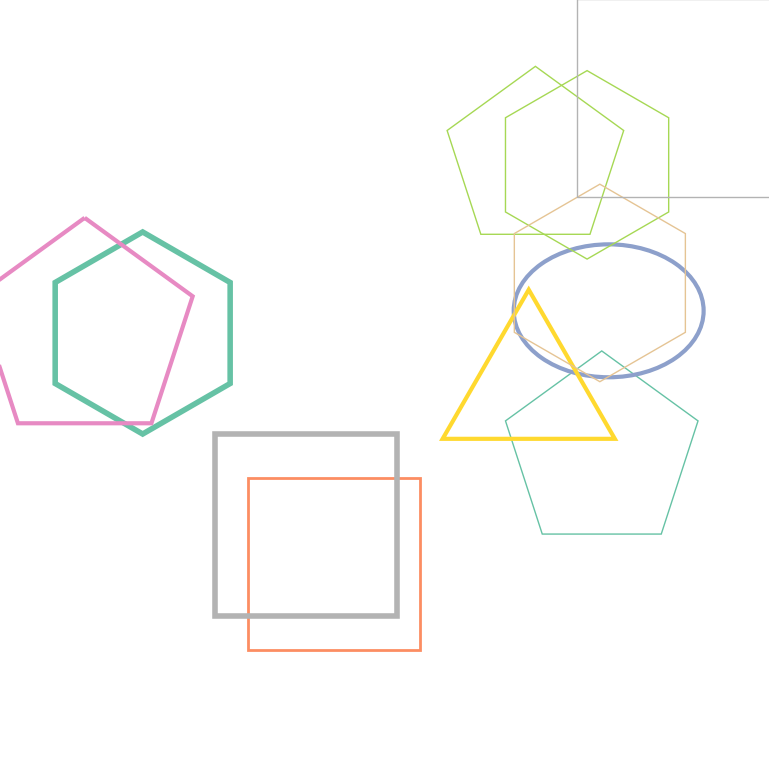[{"shape": "pentagon", "thickness": 0.5, "radius": 0.66, "center": [0.782, 0.413]}, {"shape": "hexagon", "thickness": 2, "radius": 0.66, "center": [0.185, 0.568]}, {"shape": "square", "thickness": 1, "radius": 0.56, "center": [0.434, 0.268]}, {"shape": "oval", "thickness": 1.5, "radius": 0.62, "center": [0.79, 0.596]}, {"shape": "pentagon", "thickness": 1.5, "radius": 0.74, "center": [0.11, 0.57]}, {"shape": "hexagon", "thickness": 0.5, "radius": 0.61, "center": [0.762, 0.786]}, {"shape": "pentagon", "thickness": 0.5, "radius": 0.6, "center": [0.695, 0.793]}, {"shape": "triangle", "thickness": 1.5, "radius": 0.65, "center": [0.687, 0.495]}, {"shape": "hexagon", "thickness": 0.5, "radius": 0.64, "center": [0.779, 0.633]}, {"shape": "square", "thickness": 0.5, "radius": 0.64, "center": [0.877, 0.873]}, {"shape": "square", "thickness": 2, "radius": 0.59, "center": [0.397, 0.318]}]